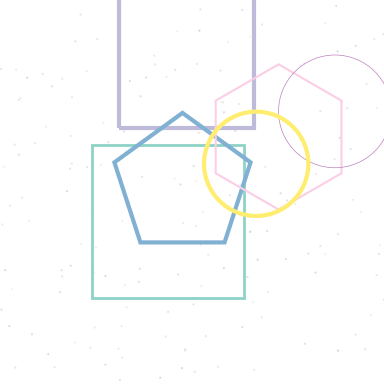[{"shape": "square", "thickness": 2, "radius": 0.99, "center": [0.436, 0.425]}, {"shape": "square", "thickness": 3, "radius": 0.88, "center": [0.485, 0.842]}, {"shape": "pentagon", "thickness": 3, "radius": 0.93, "center": [0.474, 0.521]}, {"shape": "hexagon", "thickness": 1.5, "radius": 0.94, "center": [0.724, 0.644]}, {"shape": "circle", "thickness": 0.5, "radius": 0.73, "center": [0.87, 0.711]}, {"shape": "circle", "thickness": 3, "radius": 0.68, "center": [0.665, 0.574]}]